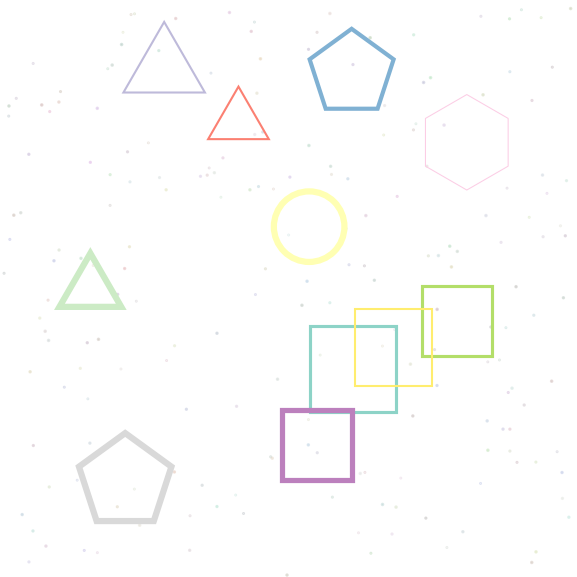[{"shape": "square", "thickness": 1.5, "radius": 0.37, "center": [0.611, 0.36]}, {"shape": "circle", "thickness": 3, "radius": 0.31, "center": [0.535, 0.607]}, {"shape": "triangle", "thickness": 1, "radius": 0.41, "center": [0.284, 0.88]}, {"shape": "triangle", "thickness": 1, "radius": 0.3, "center": [0.413, 0.789]}, {"shape": "pentagon", "thickness": 2, "radius": 0.38, "center": [0.609, 0.873]}, {"shape": "square", "thickness": 1.5, "radius": 0.3, "center": [0.792, 0.444]}, {"shape": "hexagon", "thickness": 0.5, "radius": 0.41, "center": [0.808, 0.753]}, {"shape": "pentagon", "thickness": 3, "radius": 0.42, "center": [0.217, 0.165]}, {"shape": "square", "thickness": 2.5, "radius": 0.3, "center": [0.549, 0.229]}, {"shape": "triangle", "thickness": 3, "radius": 0.31, "center": [0.156, 0.499]}, {"shape": "square", "thickness": 1, "radius": 0.33, "center": [0.681, 0.398]}]